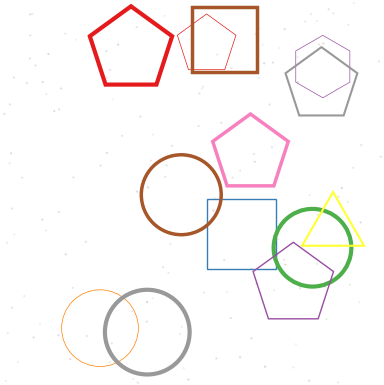[{"shape": "pentagon", "thickness": 0.5, "radius": 0.4, "center": [0.537, 0.884]}, {"shape": "pentagon", "thickness": 3, "radius": 0.56, "center": [0.34, 0.871]}, {"shape": "square", "thickness": 1, "radius": 0.45, "center": [0.627, 0.393]}, {"shape": "circle", "thickness": 3, "radius": 0.5, "center": [0.812, 0.357]}, {"shape": "hexagon", "thickness": 0.5, "radius": 0.41, "center": [0.838, 0.827]}, {"shape": "pentagon", "thickness": 1, "radius": 0.55, "center": [0.762, 0.261]}, {"shape": "circle", "thickness": 0.5, "radius": 0.5, "center": [0.26, 0.148]}, {"shape": "triangle", "thickness": 1.5, "radius": 0.47, "center": [0.865, 0.408]}, {"shape": "circle", "thickness": 2.5, "radius": 0.52, "center": [0.471, 0.494]}, {"shape": "square", "thickness": 2.5, "radius": 0.42, "center": [0.583, 0.898]}, {"shape": "pentagon", "thickness": 2.5, "radius": 0.52, "center": [0.651, 0.601]}, {"shape": "pentagon", "thickness": 1.5, "radius": 0.49, "center": [0.835, 0.779]}, {"shape": "circle", "thickness": 3, "radius": 0.55, "center": [0.383, 0.137]}]